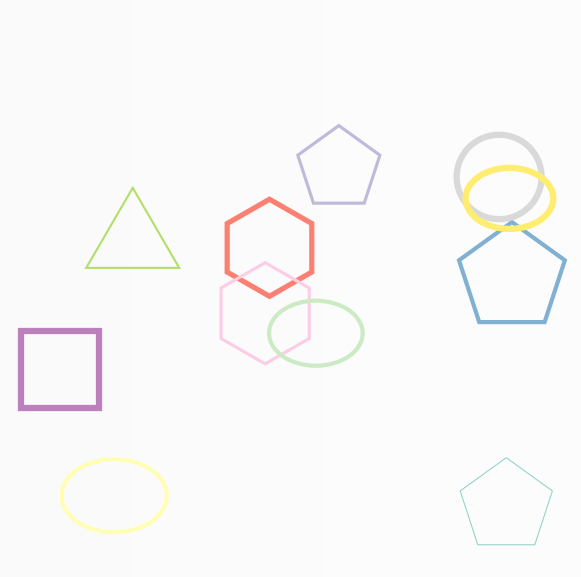[{"shape": "pentagon", "thickness": 0.5, "radius": 0.42, "center": [0.871, 0.123]}, {"shape": "oval", "thickness": 2, "radius": 0.45, "center": [0.196, 0.141]}, {"shape": "pentagon", "thickness": 1.5, "radius": 0.37, "center": [0.583, 0.707]}, {"shape": "hexagon", "thickness": 2.5, "radius": 0.42, "center": [0.464, 0.57]}, {"shape": "pentagon", "thickness": 2, "radius": 0.48, "center": [0.881, 0.519]}, {"shape": "triangle", "thickness": 1, "radius": 0.46, "center": [0.228, 0.581]}, {"shape": "hexagon", "thickness": 1.5, "radius": 0.44, "center": [0.456, 0.457]}, {"shape": "circle", "thickness": 3, "radius": 0.37, "center": [0.859, 0.693]}, {"shape": "square", "thickness": 3, "radius": 0.34, "center": [0.103, 0.359]}, {"shape": "oval", "thickness": 2, "radius": 0.4, "center": [0.543, 0.422]}, {"shape": "oval", "thickness": 3, "radius": 0.38, "center": [0.876, 0.656]}]